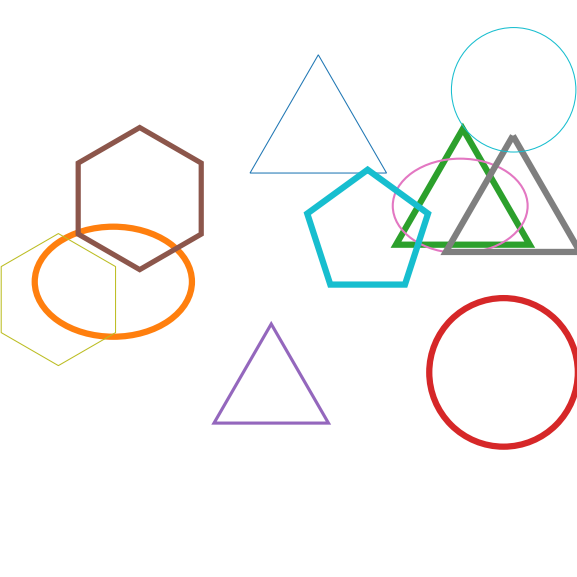[{"shape": "triangle", "thickness": 0.5, "radius": 0.68, "center": [0.551, 0.768]}, {"shape": "oval", "thickness": 3, "radius": 0.68, "center": [0.196, 0.511]}, {"shape": "triangle", "thickness": 3, "radius": 0.67, "center": [0.802, 0.642]}, {"shape": "circle", "thickness": 3, "radius": 0.64, "center": [0.872, 0.354]}, {"shape": "triangle", "thickness": 1.5, "radius": 0.57, "center": [0.47, 0.324]}, {"shape": "hexagon", "thickness": 2.5, "radius": 0.62, "center": [0.242, 0.655]}, {"shape": "oval", "thickness": 1, "radius": 0.58, "center": [0.797, 0.643]}, {"shape": "triangle", "thickness": 3, "radius": 0.67, "center": [0.888, 0.63]}, {"shape": "hexagon", "thickness": 0.5, "radius": 0.57, "center": [0.101, 0.48]}, {"shape": "pentagon", "thickness": 3, "radius": 0.55, "center": [0.637, 0.595]}, {"shape": "circle", "thickness": 0.5, "radius": 0.54, "center": [0.889, 0.844]}]